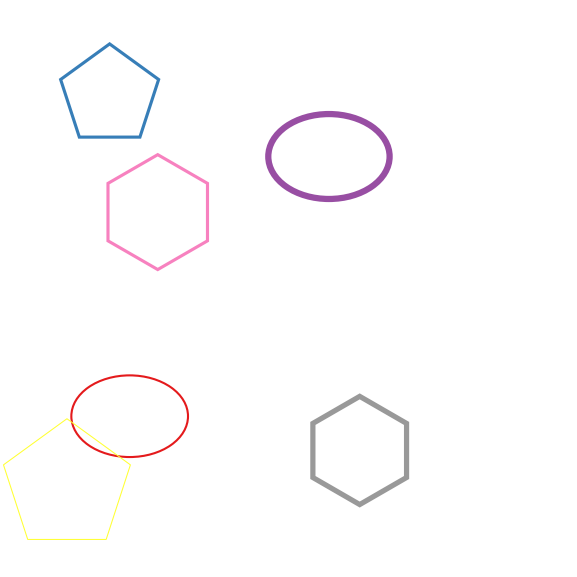[{"shape": "oval", "thickness": 1, "radius": 0.51, "center": [0.225, 0.278]}, {"shape": "pentagon", "thickness": 1.5, "radius": 0.45, "center": [0.19, 0.834]}, {"shape": "oval", "thickness": 3, "radius": 0.53, "center": [0.57, 0.728]}, {"shape": "pentagon", "thickness": 0.5, "radius": 0.58, "center": [0.116, 0.159]}, {"shape": "hexagon", "thickness": 1.5, "radius": 0.5, "center": [0.273, 0.632]}, {"shape": "hexagon", "thickness": 2.5, "radius": 0.47, "center": [0.623, 0.219]}]